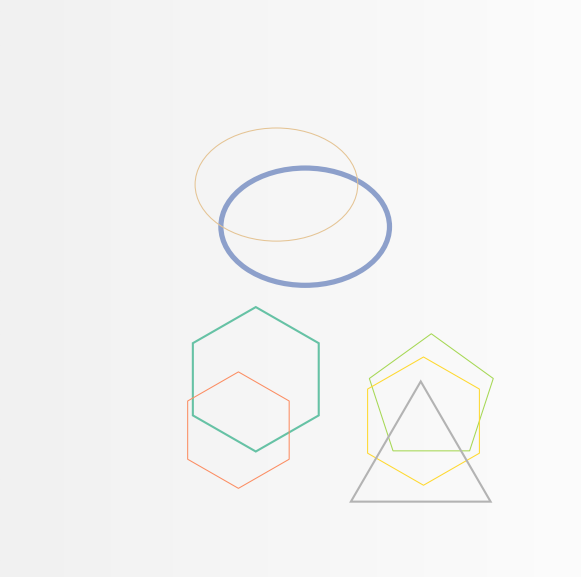[{"shape": "hexagon", "thickness": 1, "radius": 0.63, "center": [0.44, 0.342]}, {"shape": "hexagon", "thickness": 0.5, "radius": 0.5, "center": [0.41, 0.254]}, {"shape": "oval", "thickness": 2.5, "radius": 0.73, "center": [0.525, 0.607]}, {"shape": "pentagon", "thickness": 0.5, "radius": 0.56, "center": [0.742, 0.309]}, {"shape": "hexagon", "thickness": 0.5, "radius": 0.56, "center": [0.729, 0.27]}, {"shape": "oval", "thickness": 0.5, "radius": 0.7, "center": [0.476, 0.68]}, {"shape": "triangle", "thickness": 1, "radius": 0.69, "center": [0.724, 0.2]}]